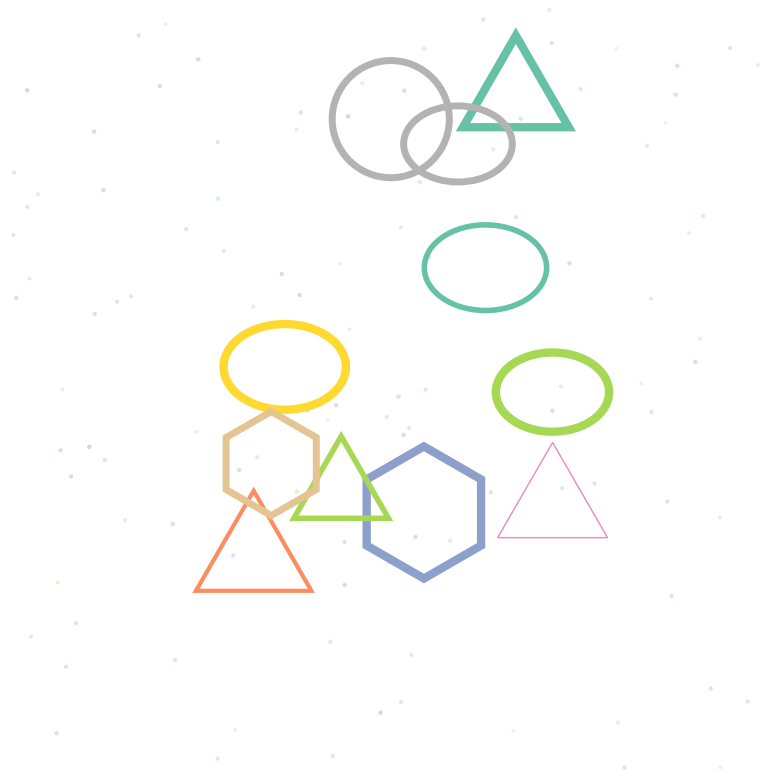[{"shape": "triangle", "thickness": 3, "radius": 0.4, "center": [0.67, 0.874]}, {"shape": "oval", "thickness": 2, "radius": 0.4, "center": [0.63, 0.652]}, {"shape": "triangle", "thickness": 1.5, "radius": 0.43, "center": [0.329, 0.276]}, {"shape": "hexagon", "thickness": 3, "radius": 0.43, "center": [0.55, 0.334]}, {"shape": "triangle", "thickness": 0.5, "radius": 0.41, "center": [0.718, 0.343]}, {"shape": "triangle", "thickness": 2, "radius": 0.35, "center": [0.443, 0.362]}, {"shape": "oval", "thickness": 3, "radius": 0.37, "center": [0.718, 0.491]}, {"shape": "oval", "thickness": 3, "radius": 0.4, "center": [0.37, 0.524]}, {"shape": "hexagon", "thickness": 2.5, "radius": 0.34, "center": [0.352, 0.398]}, {"shape": "circle", "thickness": 2.5, "radius": 0.38, "center": [0.507, 0.845]}, {"shape": "oval", "thickness": 2.5, "radius": 0.35, "center": [0.595, 0.813]}]